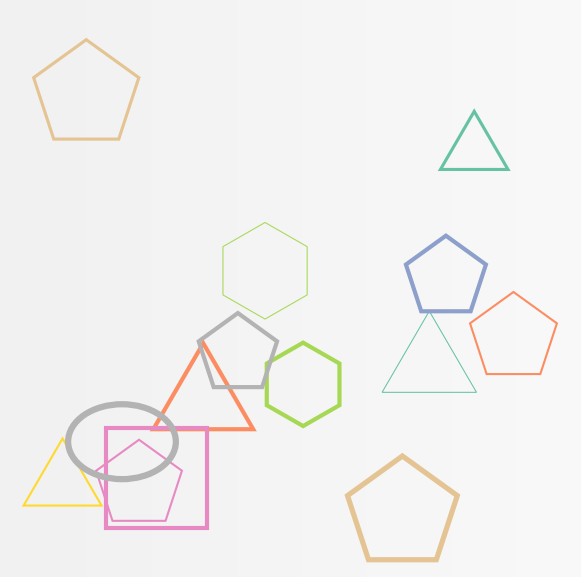[{"shape": "triangle", "thickness": 1.5, "radius": 0.34, "center": [0.816, 0.739]}, {"shape": "triangle", "thickness": 0.5, "radius": 0.47, "center": [0.739, 0.367]}, {"shape": "triangle", "thickness": 2, "radius": 0.5, "center": [0.35, 0.305]}, {"shape": "pentagon", "thickness": 1, "radius": 0.39, "center": [0.883, 0.415]}, {"shape": "pentagon", "thickness": 2, "radius": 0.36, "center": [0.767, 0.519]}, {"shape": "pentagon", "thickness": 1, "radius": 0.39, "center": [0.239, 0.16]}, {"shape": "square", "thickness": 2, "radius": 0.43, "center": [0.269, 0.172]}, {"shape": "hexagon", "thickness": 2, "radius": 0.36, "center": [0.521, 0.334]}, {"shape": "hexagon", "thickness": 0.5, "radius": 0.42, "center": [0.456, 0.53]}, {"shape": "triangle", "thickness": 1, "radius": 0.39, "center": [0.108, 0.162]}, {"shape": "pentagon", "thickness": 1.5, "radius": 0.48, "center": [0.148, 0.835]}, {"shape": "pentagon", "thickness": 2.5, "radius": 0.5, "center": [0.692, 0.11]}, {"shape": "pentagon", "thickness": 2, "radius": 0.35, "center": [0.409, 0.386]}, {"shape": "oval", "thickness": 3, "radius": 0.46, "center": [0.21, 0.234]}]